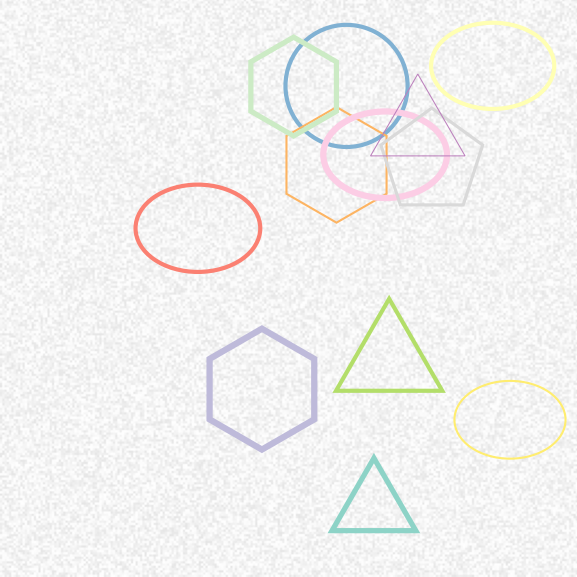[{"shape": "triangle", "thickness": 2.5, "radius": 0.42, "center": [0.647, 0.122]}, {"shape": "oval", "thickness": 2, "radius": 0.53, "center": [0.853, 0.885]}, {"shape": "hexagon", "thickness": 3, "radius": 0.52, "center": [0.454, 0.325]}, {"shape": "oval", "thickness": 2, "radius": 0.54, "center": [0.343, 0.604]}, {"shape": "circle", "thickness": 2, "radius": 0.53, "center": [0.6, 0.85]}, {"shape": "hexagon", "thickness": 1, "radius": 0.5, "center": [0.583, 0.714]}, {"shape": "triangle", "thickness": 2, "radius": 0.53, "center": [0.674, 0.376]}, {"shape": "oval", "thickness": 3, "radius": 0.54, "center": [0.667, 0.731]}, {"shape": "pentagon", "thickness": 1.5, "radius": 0.46, "center": [0.748, 0.719]}, {"shape": "triangle", "thickness": 0.5, "radius": 0.47, "center": [0.723, 0.776]}, {"shape": "hexagon", "thickness": 2.5, "radius": 0.43, "center": [0.508, 0.849]}, {"shape": "oval", "thickness": 1, "radius": 0.48, "center": [0.883, 0.272]}]